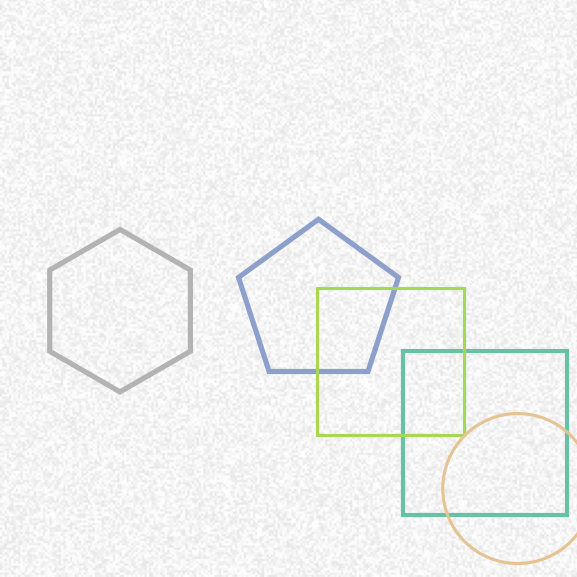[{"shape": "square", "thickness": 2, "radius": 0.71, "center": [0.84, 0.25]}, {"shape": "pentagon", "thickness": 2.5, "radius": 0.73, "center": [0.552, 0.474]}, {"shape": "square", "thickness": 1.5, "radius": 0.63, "center": [0.676, 0.373]}, {"shape": "circle", "thickness": 1.5, "radius": 0.65, "center": [0.897, 0.153]}, {"shape": "hexagon", "thickness": 2.5, "radius": 0.7, "center": [0.208, 0.461]}]